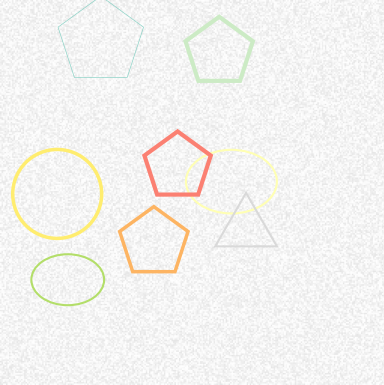[{"shape": "pentagon", "thickness": 0.5, "radius": 0.58, "center": [0.262, 0.893]}, {"shape": "oval", "thickness": 1.5, "radius": 0.59, "center": [0.601, 0.528]}, {"shape": "pentagon", "thickness": 3, "radius": 0.45, "center": [0.461, 0.568]}, {"shape": "pentagon", "thickness": 2.5, "radius": 0.47, "center": [0.4, 0.37]}, {"shape": "oval", "thickness": 1.5, "radius": 0.47, "center": [0.176, 0.273]}, {"shape": "triangle", "thickness": 1.5, "radius": 0.46, "center": [0.639, 0.406]}, {"shape": "pentagon", "thickness": 3, "radius": 0.46, "center": [0.569, 0.864]}, {"shape": "circle", "thickness": 2.5, "radius": 0.58, "center": [0.149, 0.496]}]